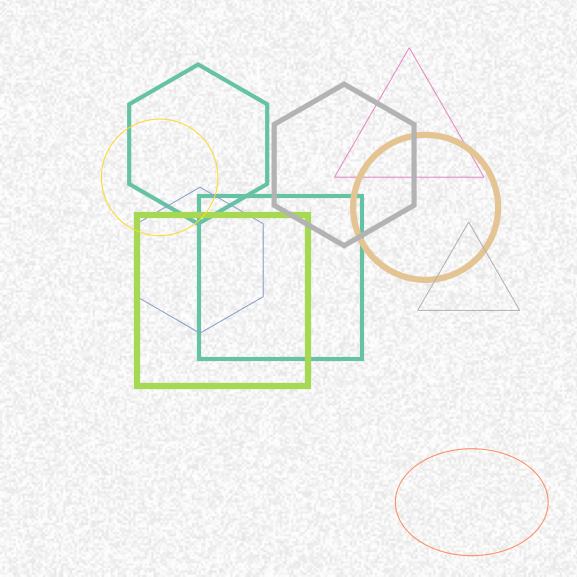[{"shape": "hexagon", "thickness": 2, "radius": 0.69, "center": [0.343, 0.75]}, {"shape": "square", "thickness": 2, "radius": 0.71, "center": [0.486, 0.518]}, {"shape": "oval", "thickness": 0.5, "radius": 0.66, "center": [0.817, 0.13]}, {"shape": "hexagon", "thickness": 0.5, "radius": 0.63, "center": [0.346, 0.549]}, {"shape": "triangle", "thickness": 0.5, "radius": 0.75, "center": [0.709, 0.767]}, {"shape": "square", "thickness": 3, "radius": 0.74, "center": [0.385, 0.479]}, {"shape": "circle", "thickness": 0.5, "radius": 0.5, "center": [0.277, 0.692]}, {"shape": "circle", "thickness": 3, "radius": 0.63, "center": [0.737, 0.64]}, {"shape": "hexagon", "thickness": 2.5, "radius": 0.7, "center": [0.596, 0.714]}, {"shape": "triangle", "thickness": 0.5, "radius": 0.51, "center": [0.812, 0.513]}]